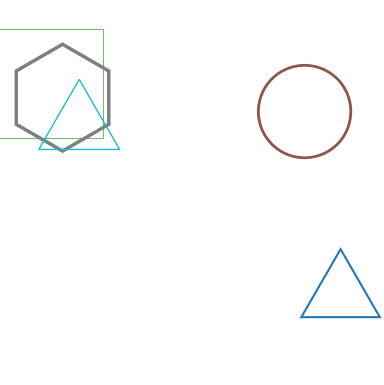[{"shape": "triangle", "thickness": 1.5, "radius": 0.59, "center": [0.885, 0.235]}, {"shape": "square", "thickness": 0.5, "radius": 0.71, "center": [0.126, 0.783]}, {"shape": "circle", "thickness": 2, "radius": 0.6, "center": [0.791, 0.71]}, {"shape": "hexagon", "thickness": 2.5, "radius": 0.69, "center": [0.162, 0.746]}, {"shape": "triangle", "thickness": 1, "radius": 0.61, "center": [0.206, 0.672]}]